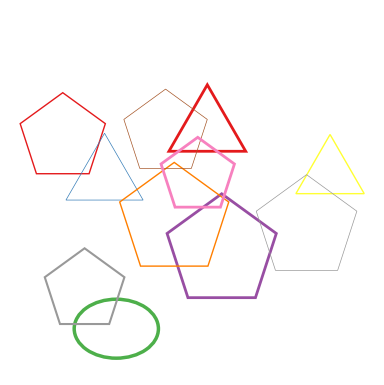[{"shape": "pentagon", "thickness": 1, "radius": 0.58, "center": [0.163, 0.643]}, {"shape": "triangle", "thickness": 2, "radius": 0.58, "center": [0.538, 0.665]}, {"shape": "triangle", "thickness": 0.5, "radius": 0.58, "center": [0.272, 0.538]}, {"shape": "oval", "thickness": 2.5, "radius": 0.55, "center": [0.302, 0.146]}, {"shape": "pentagon", "thickness": 2, "radius": 0.75, "center": [0.576, 0.348]}, {"shape": "pentagon", "thickness": 1, "radius": 0.74, "center": [0.453, 0.429]}, {"shape": "triangle", "thickness": 1, "radius": 0.51, "center": [0.857, 0.548]}, {"shape": "pentagon", "thickness": 0.5, "radius": 0.57, "center": [0.43, 0.655]}, {"shape": "pentagon", "thickness": 2, "radius": 0.5, "center": [0.514, 0.543]}, {"shape": "pentagon", "thickness": 1.5, "radius": 0.54, "center": [0.22, 0.246]}, {"shape": "pentagon", "thickness": 0.5, "radius": 0.69, "center": [0.796, 0.409]}]